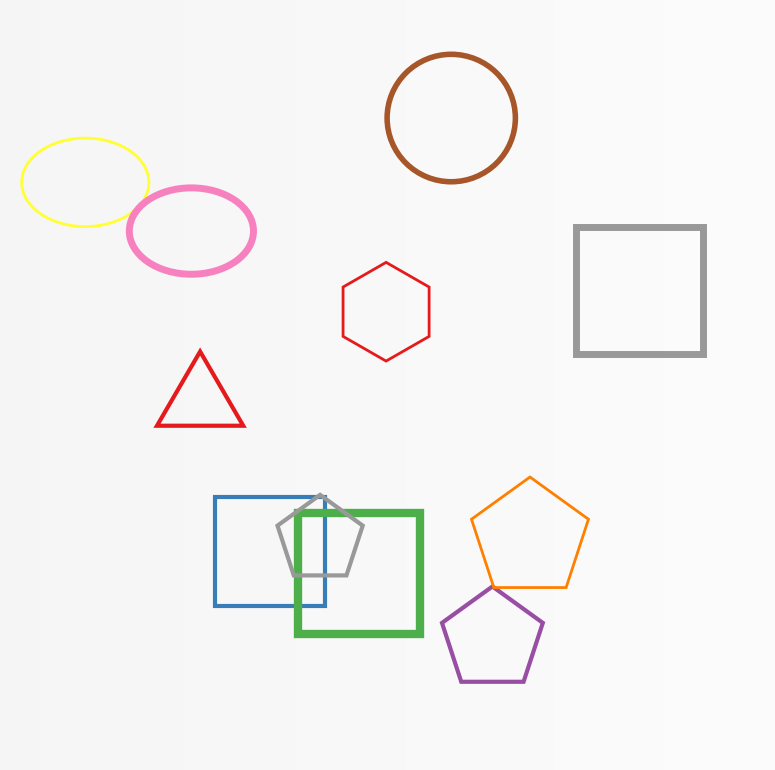[{"shape": "hexagon", "thickness": 1, "radius": 0.32, "center": [0.498, 0.595]}, {"shape": "triangle", "thickness": 1.5, "radius": 0.32, "center": [0.258, 0.479]}, {"shape": "square", "thickness": 1.5, "radius": 0.35, "center": [0.348, 0.284]}, {"shape": "square", "thickness": 3, "radius": 0.39, "center": [0.463, 0.255]}, {"shape": "pentagon", "thickness": 1.5, "radius": 0.34, "center": [0.635, 0.17]}, {"shape": "pentagon", "thickness": 1, "radius": 0.4, "center": [0.684, 0.301]}, {"shape": "oval", "thickness": 1, "radius": 0.41, "center": [0.11, 0.763]}, {"shape": "circle", "thickness": 2, "radius": 0.41, "center": [0.582, 0.847]}, {"shape": "oval", "thickness": 2.5, "radius": 0.4, "center": [0.247, 0.7]}, {"shape": "pentagon", "thickness": 1.5, "radius": 0.29, "center": [0.413, 0.299]}, {"shape": "square", "thickness": 2.5, "radius": 0.41, "center": [0.825, 0.623]}]